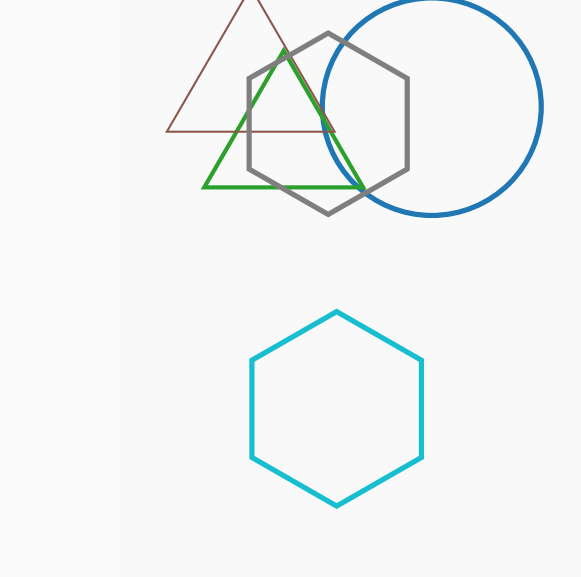[{"shape": "circle", "thickness": 2.5, "radius": 0.94, "center": [0.743, 0.814]}, {"shape": "triangle", "thickness": 2, "radius": 0.79, "center": [0.488, 0.754]}, {"shape": "triangle", "thickness": 1, "radius": 0.83, "center": [0.431, 0.854]}, {"shape": "hexagon", "thickness": 2.5, "radius": 0.79, "center": [0.565, 0.785]}, {"shape": "hexagon", "thickness": 2.5, "radius": 0.84, "center": [0.579, 0.291]}]